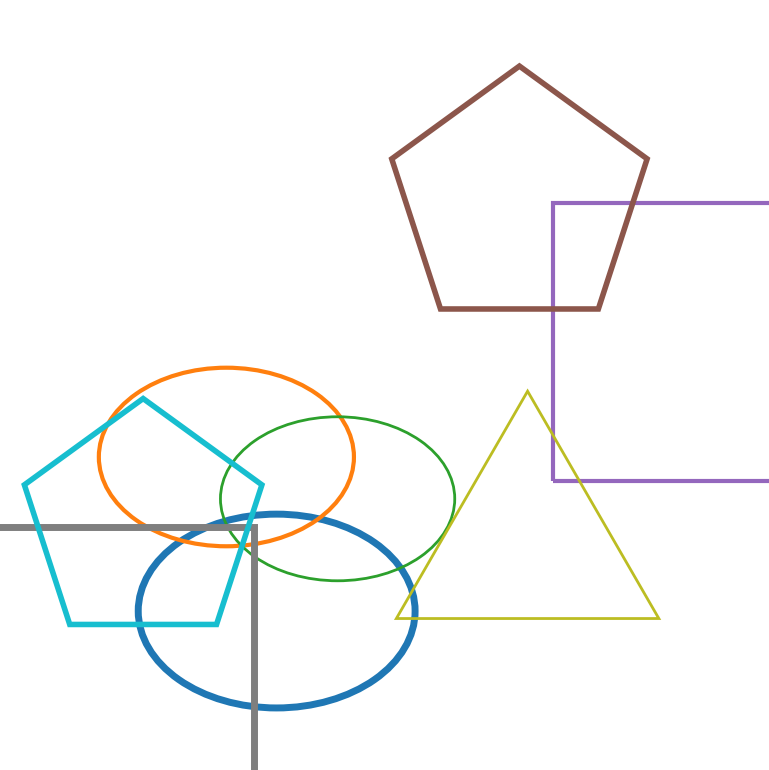[{"shape": "oval", "thickness": 2.5, "radius": 0.9, "center": [0.359, 0.206]}, {"shape": "oval", "thickness": 1.5, "radius": 0.83, "center": [0.294, 0.407]}, {"shape": "oval", "thickness": 1, "radius": 0.76, "center": [0.438, 0.352]}, {"shape": "square", "thickness": 1.5, "radius": 0.9, "center": [0.898, 0.556]}, {"shape": "pentagon", "thickness": 2, "radius": 0.87, "center": [0.675, 0.74]}, {"shape": "square", "thickness": 2.5, "radius": 0.93, "center": [0.144, 0.13]}, {"shape": "triangle", "thickness": 1, "radius": 0.98, "center": [0.685, 0.295]}, {"shape": "pentagon", "thickness": 2, "radius": 0.81, "center": [0.186, 0.32]}]